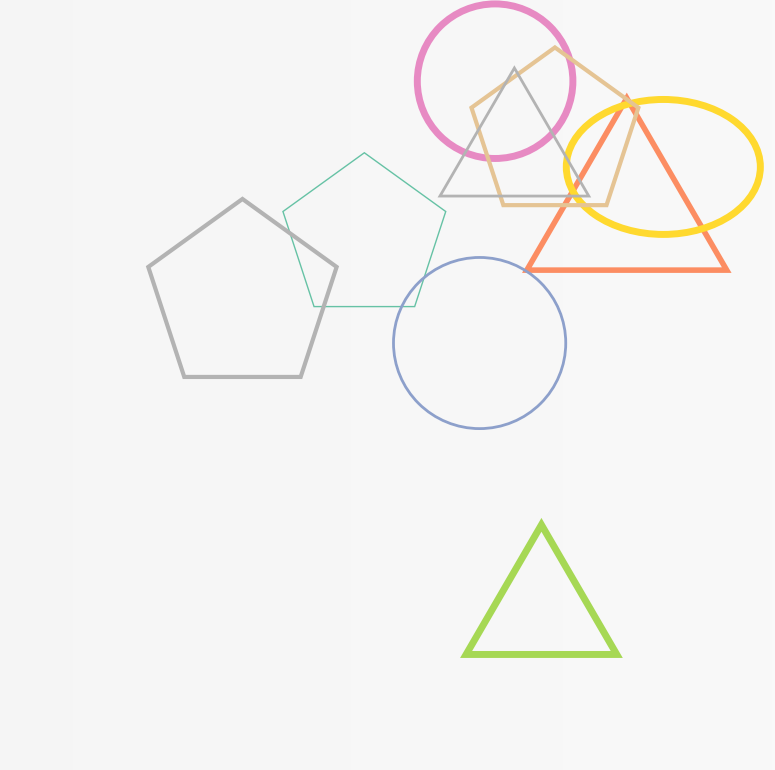[{"shape": "pentagon", "thickness": 0.5, "radius": 0.55, "center": [0.47, 0.691]}, {"shape": "triangle", "thickness": 2, "radius": 0.74, "center": [0.809, 0.724]}, {"shape": "circle", "thickness": 1, "radius": 0.56, "center": [0.619, 0.554]}, {"shape": "circle", "thickness": 2.5, "radius": 0.5, "center": [0.639, 0.895]}, {"shape": "triangle", "thickness": 2.5, "radius": 0.56, "center": [0.699, 0.206]}, {"shape": "oval", "thickness": 2.5, "radius": 0.63, "center": [0.856, 0.783]}, {"shape": "pentagon", "thickness": 1.5, "radius": 0.57, "center": [0.716, 0.825]}, {"shape": "pentagon", "thickness": 1.5, "radius": 0.64, "center": [0.313, 0.614]}, {"shape": "triangle", "thickness": 1, "radius": 0.55, "center": [0.664, 0.801]}]